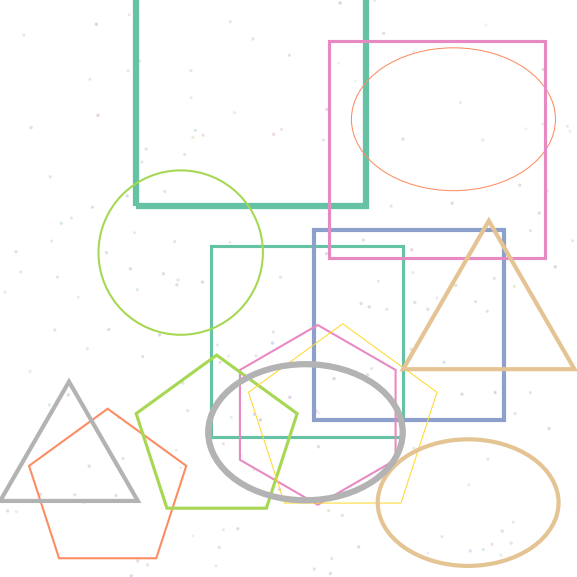[{"shape": "square", "thickness": 3, "radius": 1.0, "center": [0.434, 0.841]}, {"shape": "square", "thickness": 1.5, "radius": 0.83, "center": [0.531, 0.408]}, {"shape": "oval", "thickness": 0.5, "radius": 0.88, "center": [0.785, 0.793]}, {"shape": "pentagon", "thickness": 1, "radius": 0.72, "center": [0.186, 0.148]}, {"shape": "square", "thickness": 2, "radius": 0.82, "center": [0.708, 0.437]}, {"shape": "hexagon", "thickness": 1, "radius": 0.78, "center": [0.55, 0.281]}, {"shape": "square", "thickness": 1.5, "radius": 0.94, "center": [0.757, 0.74]}, {"shape": "circle", "thickness": 1, "radius": 0.71, "center": [0.313, 0.562]}, {"shape": "pentagon", "thickness": 1.5, "radius": 0.73, "center": [0.375, 0.238]}, {"shape": "pentagon", "thickness": 0.5, "radius": 0.86, "center": [0.593, 0.267]}, {"shape": "triangle", "thickness": 2, "radius": 0.86, "center": [0.846, 0.446]}, {"shape": "oval", "thickness": 2, "radius": 0.78, "center": [0.811, 0.129]}, {"shape": "oval", "thickness": 3, "radius": 0.84, "center": [0.529, 0.251]}, {"shape": "triangle", "thickness": 2, "radius": 0.69, "center": [0.119, 0.201]}]